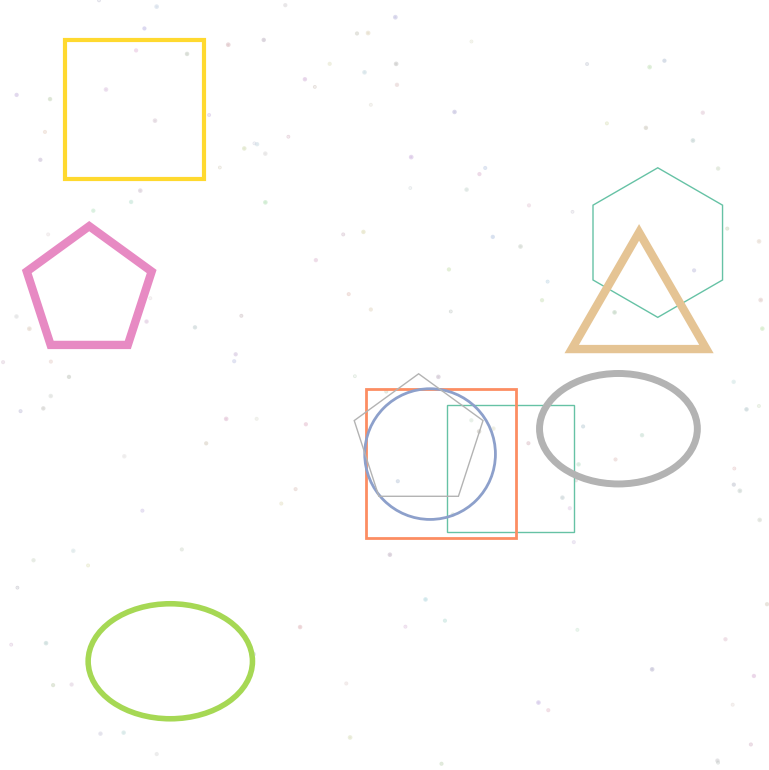[{"shape": "hexagon", "thickness": 0.5, "radius": 0.49, "center": [0.854, 0.685]}, {"shape": "square", "thickness": 0.5, "radius": 0.41, "center": [0.663, 0.391]}, {"shape": "square", "thickness": 1, "radius": 0.49, "center": [0.573, 0.398]}, {"shape": "circle", "thickness": 1, "radius": 0.42, "center": [0.559, 0.41]}, {"shape": "pentagon", "thickness": 3, "radius": 0.43, "center": [0.116, 0.621]}, {"shape": "oval", "thickness": 2, "radius": 0.53, "center": [0.221, 0.141]}, {"shape": "square", "thickness": 1.5, "radius": 0.45, "center": [0.174, 0.857]}, {"shape": "triangle", "thickness": 3, "radius": 0.51, "center": [0.83, 0.597]}, {"shape": "oval", "thickness": 2.5, "radius": 0.51, "center": [0.803, 0.443]}, {"shape": "pentagon", "thickness": 0.5, "radius": 0.44, "center": [0.544, 0.427]}]